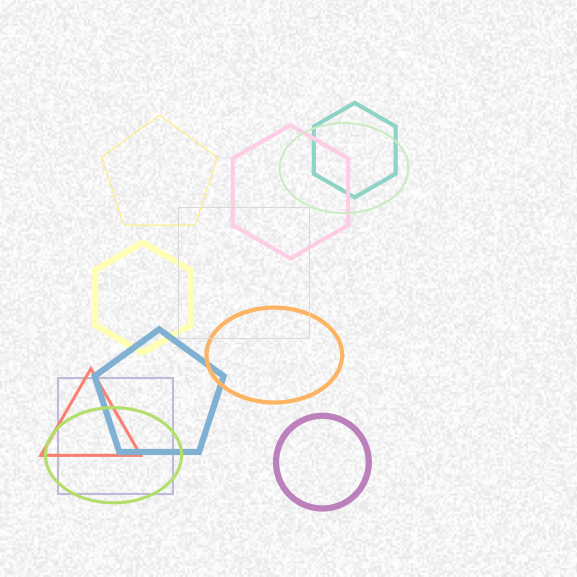[{"shape": "hexagon", "thickness": 2, "radius": 0.41, "center": [0.614, 0.739]}, {"shape": "hexagon", "thickness": 3, "radius": 0.48, "center": [0.247, 0.484]}, {"shape": "square", "thickness": 1, "radius": 0.5, "center": [0.2, 0.244]}, {"shape": "triangle", "thickness": 1.5, "radius": 0.5, "center": [0.157, 0.261]}, {"shape": "pentagon", "thickness": 3, "radius": 0.59, "center": [0.276, 0.312]}, {"shape": "oval", "thickness": 2, "radius": 0.59, "center": [0.475, 0.384]}, {"shape": "oval", "thickness": 1.5, "radius": 0.59, "center": [0.197, 0.211]}, {"shape": "hexagon", "thickness": 2, "radius": 0.58, "center": [0.503, 0.667]}, {"shape": "square", "thickness": 0.5, "radius": 0.57, "center": [0.421, 0.528]}, {"shape": "circle", "thickness": 3, "radius": 0.4, "center": [0.558, 0.199]}, {"shape": "oval", "thickness": 1, "radius": 0.56, "center": [0.596, 0.708]}, {"shape": "pentagon", "thickness": 0.5, "radius": 0.53, "center": [0.276, 0.694]}]